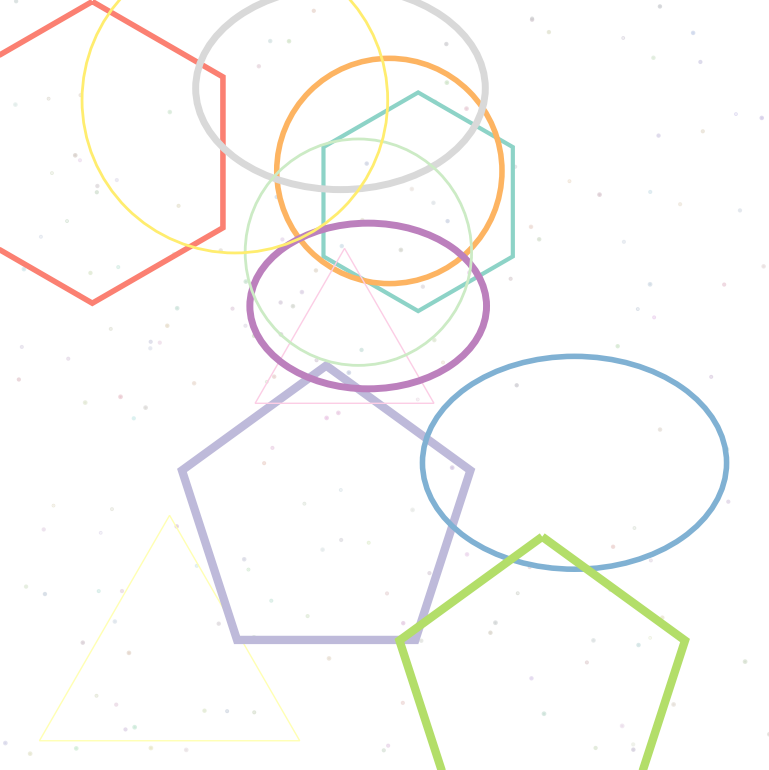[{"shape": "hexagon", "thickness": 1.5, "radius": 0.71, "center": [0.543, 0.738]}, {"shape": "triangle", "thickness": 0.5, "radius": 0.98, "center": [0.22, 0.136]}, {"shape": "pentagon", "thickness": 3, "radius": 0.98, "center": [0.424, 0.328]}, {"shape": "hexagon", "thickness": 2, "radius": 0.98, "center": [0.12, 0.802]}, {"shape": "oval", "thickness": 2, "radius": 0.99, "center": [0.746, 0.399]}, {"shape": "circle", "thickness": 2, "radius": 0.73, "center": [0.506, 0.778]}, {"shape": "pentagon", "thickness": 3, "radius": 0.97, "center": [0.704, 0.108]}, {"shape": "triangle", "thickness": 0.5, "radius": 0.67, "center": [0.447, 0.543]}, {"shape": "oval", "thickness": 2.5, "radius": 0.94, "center": [0.442, 0.885]}, {"shape": "oval", "thickness": 2.5, "radius": 0.77, "center": [0.478, 0.603]}, {"shape": "circle", "thickness": 1, "radius": 0.74, "center": [0.465, 0.672]}, {"shape": "circle", "thickness": 1, "radius": 0.99, "center": [0.305, 0.87]}]